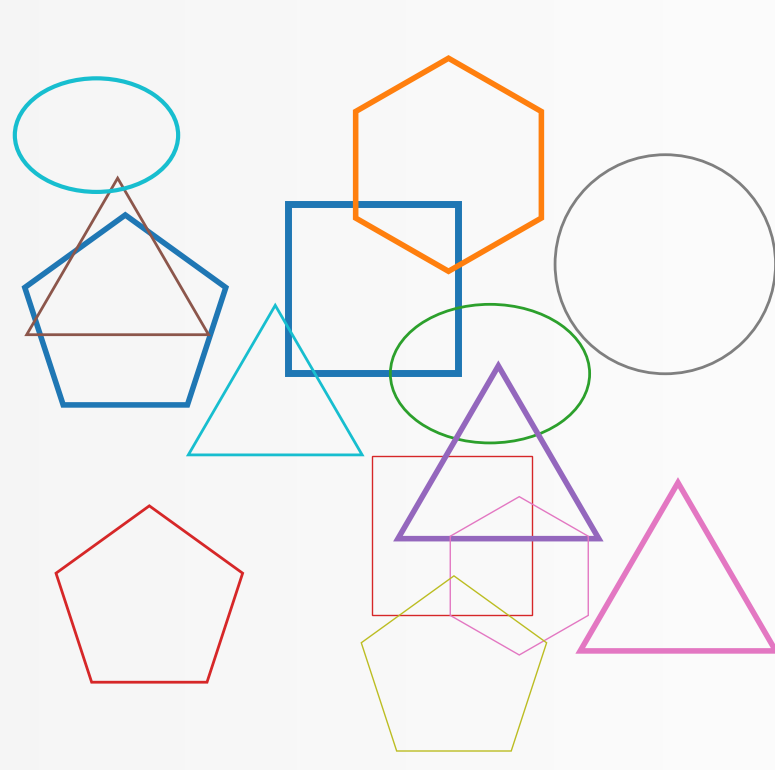[{"shape": "pentagon", "thickness": 2, "radius": 0.68, "center": [0.162, 0.584]}, {"shape": "square", "thickness": 2.5, "radius": 0.55, "center": [0.481, 0.626]}, {"shape": "hexagon", "thickness": 2, "radius": 0.69, "center": [0.579, 0.786]}, {"shape": "oval", "thickness": 1, "radius": 0.64, "center": [0.632, 0.515]}, {"shape": "pentagon", "thickness": 1, "radius": 0.63, "center": [0.193, 0.216]}, {"shape": "square", "thickness": 0.5, "radius": 0.52, "center": [0.583, 0.305]}, {"shape": "triangle", "thickness": 2, "radius": 0.75, "center": [0.643, 0.375]}, {"shape": "triangle", "thickness": 1, "radius": 0.68, "center": [0.152, 0.633]}, {"shape": "hexagon", "thickness": 0.5, "radius": 0.51, "center": [0.67, 0.252]}, {"shape": "triangle", "thickness": 2, "radius": 0.73, "center": [0.875, 0.227]}, {"shape": "circle", "thickness": 1, "radius": 0.71, "center": [0.858, 0.657]}, {"shape": "pentagon", "thickness": 0.5, "radius": 0.63, "center": [0.586, 0.126]}, {"shape": "oval", "thickness": 1.5, "radius": 0.53, "center": [0.124, 0.825]}, {"shape": "triangle", "thickness": 1, "radius": 0.65, "center": [0.355, 0.474]}]